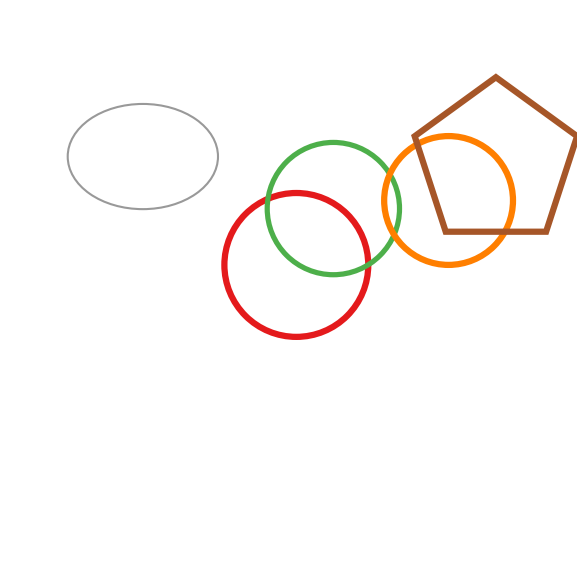[{"shape": "circle", "thickness": 3, "radius": 0.62, "center": [0.513, 0.54]}, {"shape": "circle", "thickness": 2.5, "radius": 0.57, "center": [0.577, 0.638]}, {"shape": "circle", "thickness": 3, "radius": 0.56, "center": [0.777, 0.652]}, {"shape": "pentagon", "thickness": 3, "radius": 0.74, "center": [0.859, 0.718]}, {"shape": "oval", "thickness": 1, "radius": 0.65, "center": [0.247, 0.728]}]